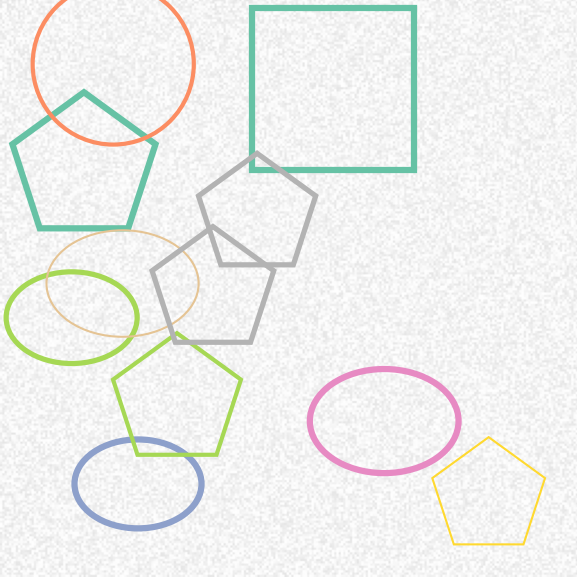[{"shape": "pentagon", "thickness": 3, "radius": 0.65, "center": [0.145, 0.709]}, {"shape": "square", "thickness": 3, "radius": 0.7, "center": [0.577, 0.845]}, {"shape": "circle", "thickness": 2, "radius": 0.7, "center": [0.196, 0.888]}, {"shape": "oval", "thickness": 3, "radius": 0.55, "center": [0.239, 0.161]}, {"shape": "oval", "thickness": 3, "radius": 0.64, "center": [0.665, 0.27]}, {"shape": "pentagon", "thickness": 2, "radius": 0.58, "center": [0.306, 0.306]}, {"shape": "oval", "thickness": 2.5, "radius": 0.57, "center": [0.124, 0.449]}, {"shape": "pentagon", "thickness": 1, "radius": 0.51, "center": [0.846, 0.14]}, {"shape": "oval", "thickness": 1, "radius": 0.66, "center": [0.212, 0.508]}, {"shape": "pentagon", "thickness": 2.5, "radius": 0.55, "center": [0.369, 0.496]}, {"shape": "pentagon", "thickness": 2.5, "radius": 0.53, "center": [0.445, 0.627]}]